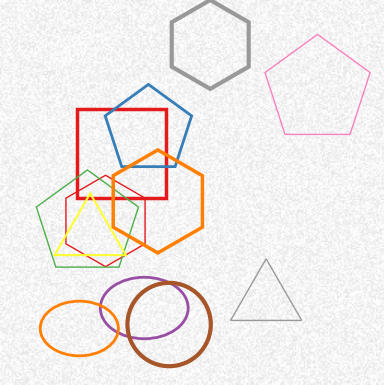[{"shape": "square", "thickness": 2.5, "radius": 0.57, "center": [0.316, 0.601]}, {"shape": "hexagon", "thickness": 1, "radius": 0.59, "center": [0.274, 0.426]}, {"shape": "pentagon", "thickness": 2, "radius": 0.59, "center": [0.386, 0.663]}, {"shape": "pentagon", "thickness": 1, "radius": 0.7, "center": [0.227, 0.419]}, {"shape": "oval", "thickness": 2, "radius": 0.57, "center": [0.375, 0.2]}, {"shape": "hexagon", "thickness": 2.5, "radius": 0.67, "center": [0.41, 0.477]}, {"shape": "oval", "thickness": 2, "radius": 0.51, "center": [0.206, 0.147]}, {"shape": "triangle", "thickness": 1.5, "radius": 0.53, "center": [0.234, 0.391]}, {"shape": "circle", "thickness": 3, "radius": 0.54, "center": [0.439, 0.157]}, {"shape": "pentagon", "thickness": 1, "radius": 0.72, "center": [0.825, 0.767]}, {"shape": "triangle", "thickness": 1, "radius": 0.53, "center": [0.691, 0.221]}, {"shape": "hexagon", "thickness": 3, "radius": 0.58, "center": [0.546, 0.885]}]